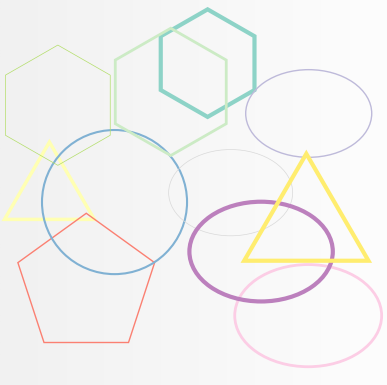[{"shape": "hexagon", "thickness": 3, "radius": 0.7, "center": [0.536, 0.836]}, {"shape": "triangle", "thickness": 2.5, "radius": 0.67, "center": [0.128, 0.497]}, {"shape": "oval", "thickness": 1, "radius": 0.81, "center": [0.797, 0.705]}, {"shape": "pentagon", "thickness": 1, "radius": 0.93, "center": [0.223, 0.26]}, {"shape": "circle", "thickness": 1.5, "radius": 0.94, "center": [0.296, 0.475]}, {"shape": "hexagon", "thickness": 0.5, "radius": 0.78, "center": [0.149, 0.727]}, {"shape": "oval", "thickness": 2, "radius": 0.95, "center": [0.795, 0.18]}, {"shape": "oval", "thickness": 0.5, "radius": 0.8, "center": [0.595, 0.5]}, {"shape": "oval", "thickness": 3, "radius": 0.93, "center": [0.674, 0.347]}, {"shape": "hexagon", "thickness": 2, "radius": 0.83, "center": [0.441, 0.761]}, {"shape": "triangle", "thickness": 3, "radius": 0.93, "center": [0.79, 0.415]}]